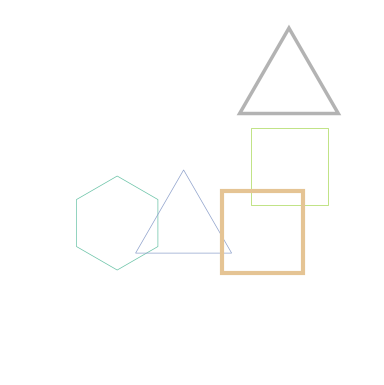[{"shape": "hexagon", "thickness": 0.5, "radius": 0.61, "center": [0.304, 0.421]}, {"shape": "triangle", "thickness": 0.5, "radius": 0.72, "center": [0.477, 0.415]}, {"shape": "square", "thickness": 0.5, "radius": 0.5, "center": [0.751, 0.567]}, {"shape": "square", "thickness": 3, "radius": 0.53, "center": [0.682, 0.397]}, {"shape": "triangle", "thickness": 2.5, "radius": 0.74, "center": [0.751, 0.779]}]